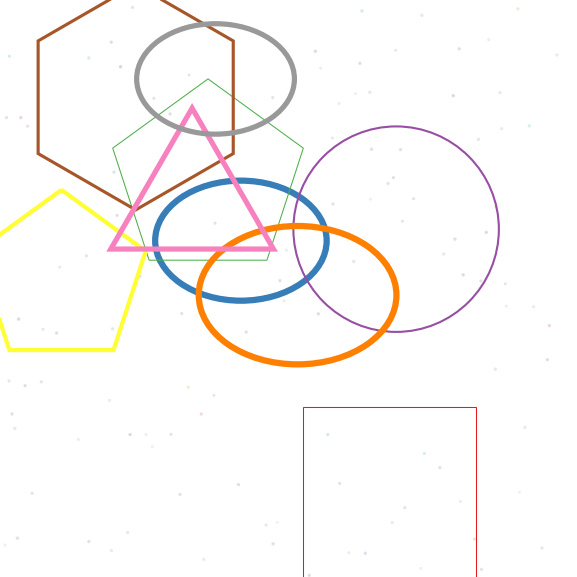[{"shape": "square", "thickness": 0.5, "radius": 0.75, "center": [0.675, 0.144]}, {"shape": "oval", "thickness": 3, "radius": 0.74, "center": [0.417, 0.582]}, {"shape": "pentagon", "thickness": 0.5, "radius": 0.87, "center": [0.36, 0.689]}, {"shape": "circle", "thickness": 1, "radius": 0.89, "center": [0.686, 0.602]}, {"shape": "oval", "thickness": 3, "radius": 0.86, "center": [0.515, 0.488]}, {"shape": "pentagon", "thickness": 2, "radius": 0.77, "center": [0.106, 0.517]}, {"shape": "hexagon", "thickness": 1.5, "radius": 0.98, "center": [0.235, 0.831]}, {"shape": "triangle", "thickness": 2.5, "radius": 0.81, "center": [0.333, 0.649]}, {"shape": "oval", "thickness": 2.5, "radius": 0.68, "center": [0.373, 0.862]}]